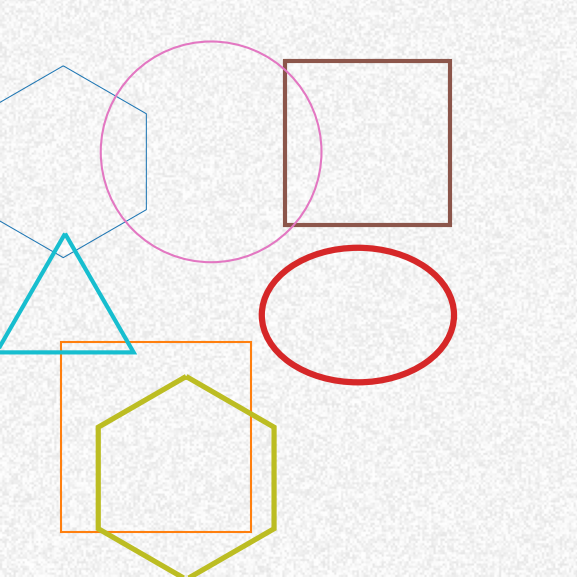[{"shape": "hexagon", "thickness": 0.5, "radius": 0.83, "center": [0.11, 0.719]}, {"shape": "square", "thickness": 1, "radius": 0.82, "center": [0.27, 0.242]}, {"shape": "oval", "thickness": 3, "radius": 0.83, "center": [0.62, 0.454]}, {"shape": "square", "thickness": 2, "radius": 0.71, "center": [0.637, 0.752]}, {"shape": "circle", "thickness": 1, "radius": 0.96, "center": [0.366, 0.736]}, {"shape": "hexagon", "thickness": 2.5, "radius": 0.88, "center": [0.322, 0.171]}, {"shape": "triangle", "thickness": 2, "radius": 0.69, "center": [0.113, 0.457]}]